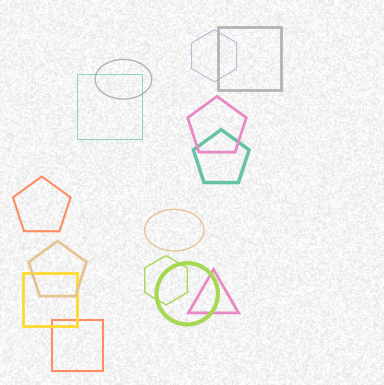[{"shape": "square", "thickness": 0.5, "radius": 0.42, "center": [0.285, 0.723]}, {"shape": "pentagon", "thickness": 2.5, "radius": 0.38, "center": [0.575, 0.587]}, {"shape": "square", "thickness": 1.5, "radius": 0.33, "center": [0.201, 0.102]}, {"shape": "pentagon", "thickness": 1.5, "radius": 0.39, "center": [0.109, 0.463]}, {"shape": "hexagon", "thickness": 0.5, "radius": 0.34, "center": [0.556, 0.855]}, {"shape": "triangle", "thickness": 2, "radius": 0.38, "center": [0.555, 0.225]}, {"shape": "pentagon", "thickness": 2, "radius": 0.4, "center": [0.564, 0.67]}, {"shape": "circle", "thickness": 3, "radius": 0.4, "center": [0.486, 0.237]}, {"shape": "hexagon", "thickness": 1, "radius": 0.32, "center": [0.431, 0.272]}, {"shape": "square", "thickness": 2, "radius": 0.35, "center": [0.13, 0.222]}, {"shape": "pentagon", "thickness": 2, "radius": 0.39, "center": [0.15, 0.295]}, {"shape": "oval", "thickness": 1, "radius": 0.39, "center": [0.453, 0.402]}, {"shape": "oval", "thickness": 1, "radius": 0.37, "center": [0.321, 0.794]}, {"shape": "square", "thickness": 2, "radius": 0.41, "center": [0.648, 0.848]}]